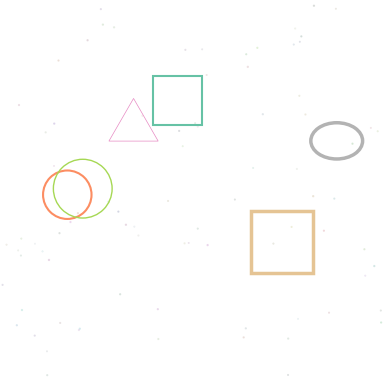[{"shape": "square", "thickness": 1.5, "radius": 0.32, "center": [0.461, 0.739]}, {"shape": "circle", "thickness": 1.5, "radius": 0.31, "center": [0.175, 0.494]}, {"shape": "triangle", "thickness": 0.5, "radius": 0.37, "center": [0.347, 0.67]}, {"shape": "circle", "thickness": 1, "radius": 0.38, "center": [0.215, 0.51]}, {"shape": "square", "thickness": 2.5, "radius": 0.4, "center": [0.732, 0.371]}, {"shape": "oval", "thickness": 2.5, "radius": 0.34, "center": [0.875, 0.634]}]